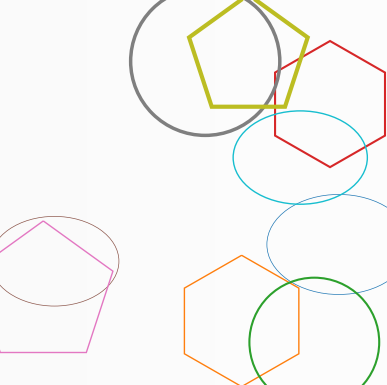[{"shape": "oval", "thickness": 0.5, "radius": 0.93, "center": [0.874, 0.365]}, {"shape": "hexagon", "thickness": 1, "radius": 0.85, "center": [0.624, 0.166]}, {"shape": "circle", "thickness": 1.5, "radius": 0.84, "center": [0.811, 0.111]}, {"shape": "hexagon", "thickness": 1.5, "radius": 0.82, "center": [0.852, 0.73]}, {"shape": "oval", "thickness": 0.5, "radius": 0.83, "center": [0.141, 0.321]}, {"shape": "pentagon", "thickness": 1, "radius": 0.94, "center": [0.112, 0.237]}, {"shape": "circle", "thickness": 2.5, "radius": 0.96, "center": [0.53, 0.841]}, {"shape": "pentagon", "thickness": 3, "radius": 0.8, "center": [0.641, 0.853]}, {"shape": "oval", "thickness": 1, "radius": 0.87, "center": [0.775, 0.591]}]